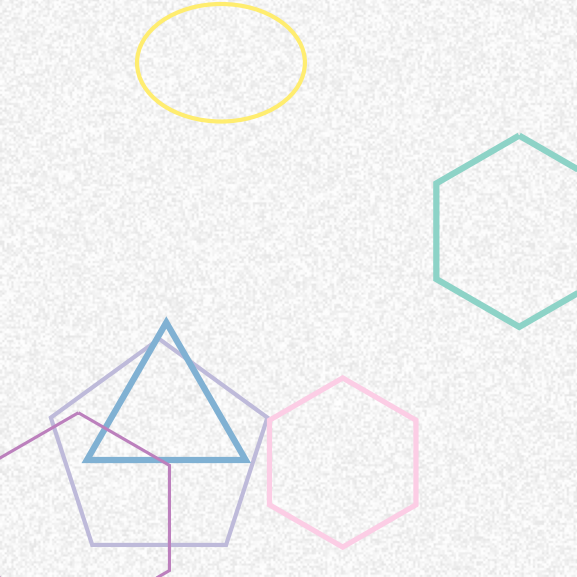[{"shape": "hexagon", "thickness": 3, "radius": 0.83, "center": [0.899, 0.599]}, {"shape": "pentagon", "thickness": 2, "radius": 0.99, "center": [0.276, 0.215]}, {"shape": "triangle", "thickness": 3, "radius": 0.79, "center": [0.288, 0.282]}, {"shape": "hexagon", "thickness": 2.5, "radius": 0.73, "center": [0.593, 0.198]}, {"shape": "hexagon", "thickness": 1.5, "radius": 0.91, "center": [0.136, 0.102]}, {"shape": "oval", "thickness": 2, "radius": 0.73, "center": [0.383, 0.89]}]